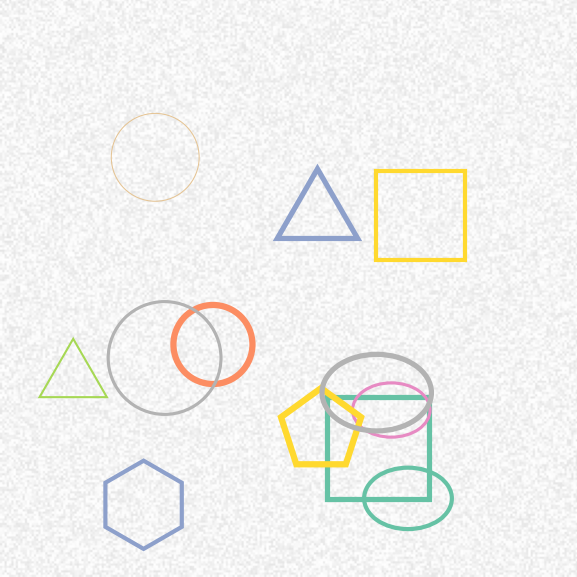[{"shape": "square", "thickness": 2.5, "radius": 0.44, "center": [0.655, 0.224]}, {"shape": "oval", "thickness": 2, "radius": 0.38, "center": [0.706, 0.136]}, {"shape": "circle", "thickness": 3, "radius": 0.34, "center": [0.369, 0.403]}, {"shape": "hexagon", "thickness": 2, "radius": 0.38, "center": [0.249, 0.125]}, {"shape": "triangle", "thickness": 2.5, "radius": 0.4, "center": [0.55, 0.626]}, {"shape": "oval", "thickness": 1.5, "radius": 0.34, "center": [0.678, 0.289]}, {"shape": "triangle", "thickness": 1, "radius": 0.34, "center": [0.127, 0.345]}, {"shape": "square", "thickness": 2, "radius": 0.39, "center": [0.728, 0.626]}, {"shape": "pentagon", "thickness": 3, "radius": 0.36, "center": [0.556, 0.254]}, {"shape": "circle", "thickness": 0.5, "radius": 0.38, "center": [0.269, 0.727]}, {"shape": "oval", "thickness": 2.5, "radius": 0.47, "center": [0.652, 0.319]}, {"shape": "circle", "thickness": 1.5, "radius": 0.49, "center": [0.285, 0.379]}]